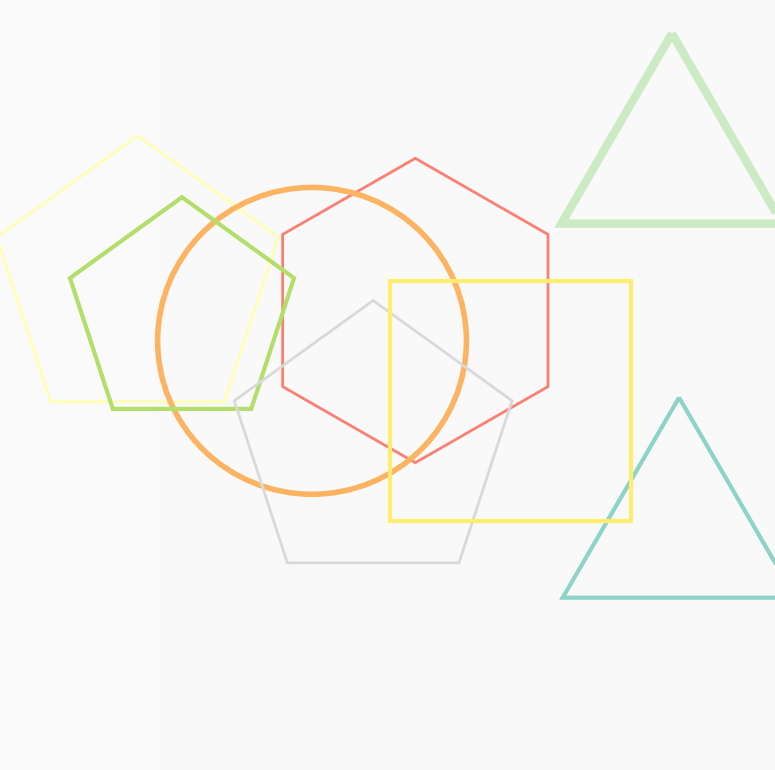[{"shape": "triangle", "thickness": 1.5, "radius": 0.87, "center": [0.876, 0.31]}, {"shape": "pentagon", "thickness": 1, "radius": 0.95, "center": [0.178, 0.633]}, {"shape": "hexagon", "thickness": 1, "radius": 0.99, "center": [0.536, 0.597]}, {"shape": "circle", "thickness": 2, "radius": 1.0, "center": [0.403, 0.557]}, {"shape": "pentagon", "thickness": 1.5, "radius": 0.76, "center": [0.235, 0.592]}, {"shape": "pentagon", "thickness": 1, "radius": 0.94, "center": [0.482, 0.421]}, {"shape": "triangle", "thickness": 3, "radius": 0.82, "center": [0.867, 0.792]}, {"shape": "square", "thickness": 1.5, "radius": 0.78, "center": [0.658, 0.479]}]